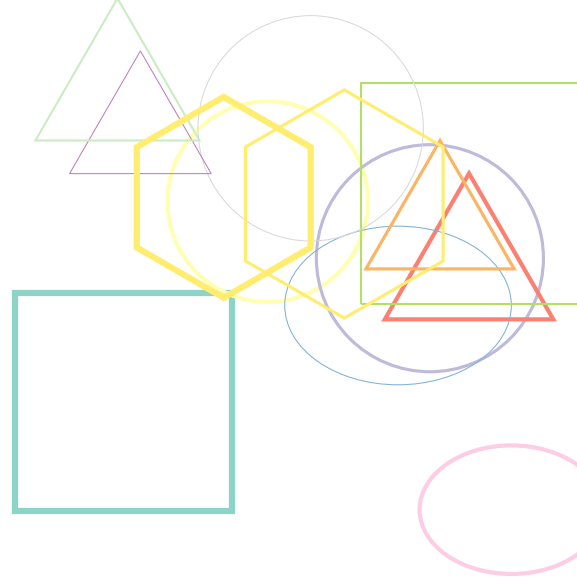[{"shape": "square", "thickness": 3, "radius": 0.94, "center": [0.214, 0.303]}, {"shape": "circle", "thickness": 2, "radius": 0.87, "center": [0.464, 0.65]}, {"shape": "circle", "thickness": 1.5, "radius": 0.98, "center": [0.744, 0.552]}, {"shape": "triangle", "thickness": 2, "radius": 0.84, "center": [0.812, 0.53]}, {"shape": "oval", "thickness": 0.5, "radius": 0.98, "center": [0.689, 0.47]}, {"shape": "triangle", "thickness": 1.5, "radius": 0.74, "center": [0.762, 0.608]}, {"shape": "square", "thickness": 1, "radius": 0.95, "center": [0.816, 0.664]}, {"shape": "oval", "thickness": 2, "radius": 0.8, "center": [0.886, 0.117]}, {"shape": "circle", "thickness": 0.5, "radius": 0.98, "center": [0.538, 0.777]}, {"shape": "triangle", "thickness": 0.5, "radius": 0.71, "center": [0.243, 0.769]}, {"shape": "triangle", "thickness": 1, "radius": 0.82, "center": [0.203, 0.838]}, {"shape": "hexagon", "thickness": 3, "radius": 0.87, "center": [0.387, 0.657]}, {"shape": "hexagon", "thickness": 1.5, "radius": 0.99, "center": [0.596, 0.646]}]